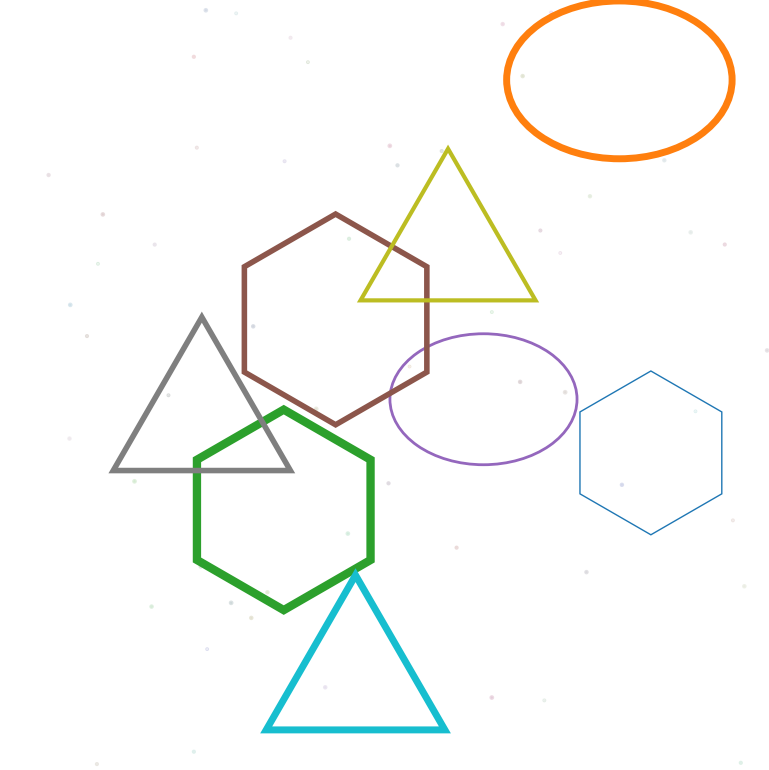[{"shape": "hexagon", "thickness": 0.5, "radius": 0.53, "center": [0.845, 0.412]}, {"shape": "oval", "thickness": 2.5, "radius": 0.73, "center": [0.804, 0.896]}, {"shape": "hexagon", "thickness": 3, "radius": 0.65, "center": [0.369, 0.338]}, {"shape": "oval", "thickness": 1, "radius": 0.61, "center": [0.628, 0.482]}, {"shape": "hexagon", "thickness": 2, "radius": 0.68, "center": [0.436, 0.585]}, {"shape": "triangle", "thickness": 2, "radius": 0.66, "center": [0.262, 0.455]}, {"shape": "triangle", "thickness": 1.5, "radius": 0.66, "center": [0.582, 0.676]}, {"shape": "triangle", "thickness": 2.5, "radius": 0.67, "center": [0.462, 0.119]}]